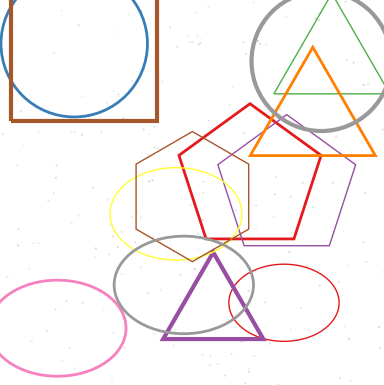[{"shape": "oval", "thickness": 1, "radius": 0.72, "center": [0.738, 0.214]}, {"shape": "pentagon", "thickness": 2, "radius": 0.97, "center": [0.649, 0.536]}, {"shape": "circle", "thickness": 2, "radius": 0.95, "center": [0.193, 0.886]}, {"shape": "triangle", "thickness": 1, "radius": 0.87, "center": [0.862, 0.843]}, {"shape": "triangle", "thickness": 3, "radius": 0.75, "center": [0.554, 0.194]}, {"shape": "pentagon", "thickness": 1, "radius": 0.94, "center": [0.745, 0.514]}, {"shape": "triangle", "thickness": 2, "radius": 0.94, "center": [0.813, 0.69]}, {"shape": "oval", "thickness": 1, "radius": 0.86, "center": [0.457, 0.445]}, {"shape": "square", "thickness": 3, "radius": 0.95, "center": [0.219, 0.876]}, {"shape": "hexagon", "thickness": 1, "radius": 0.84, "center": [0.5, 0.489]}, {"shape": "oval", "thickness": 2, "radius": 0.89, "center": [0.149, 0.148]}, {"shape": "oval", "thickness": 2, "radius": 0.91, "center": [0.477, 0.26]}, {"shape": "circle", "thickness": 3, "radius": 0.91, "center": [0.835, 0.841]}]